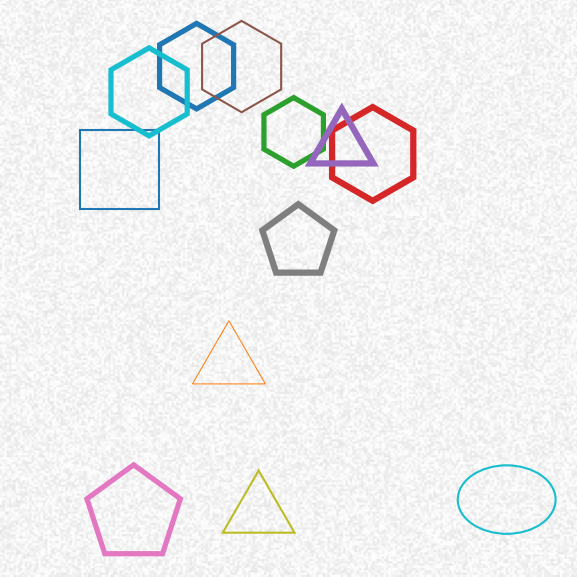[{"shape": "square", "thickness": 1, "radius": 0.34, "center": [0.207, 0.706]}, {"shape": "hexagon", "thickness": 2.5, "radius": 0.37, "center": [0.34, 0.885]}, {"shape": "triangle", "thickness": 0.5, "radius": 0.36, "center": [0.396, 0.371]}, {"shape": "hexagon", "thickness": 2.5, "radius": 0.3, "center": [0.509, 0.771]}, {"shape": "hexagon", "thickness": 3, "radius": 0.41, "center": [0.645, 0.733]}, {"shape": "triangle", "thickness": 3, "radius": 0.32, "center": [0.592, 0.748]}, {"shape": "hexagon", "thickness": 1, "radius": 0.4, "center": [0.418, 0.884]}, {"shape": "pentagon", "thickness": 2.5, "radius": 0.43, "center": [0.231, 0.109]}, {"shape": "pentagon", "thickness": 3, "radius": 0.33, "center": [0.517, 0.58]}, {"shape": "triangle", "thickness": 1, "radius": 0.36, "center": [0.448, 0.113]}, {"shape": "oval", "thickness": 1, "radius": 0.42, "center": [0.877, 0.134]}, {"shape": "hexagon", "thickness": 2.5, "radius": 0.38, "center": [0.258, 0.84]}]